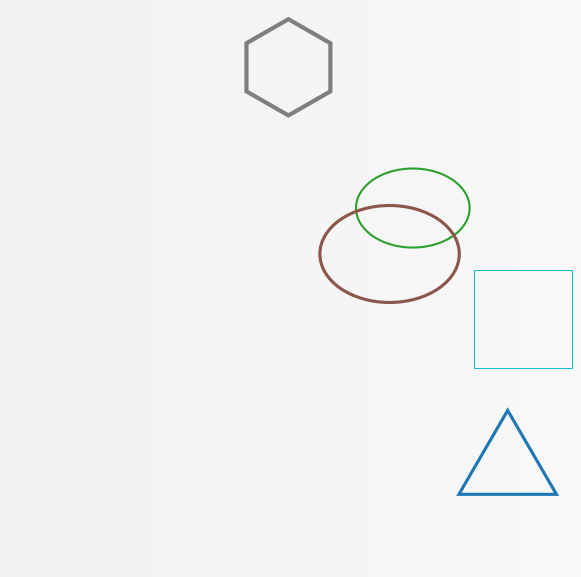[{"shape": "triangle", "thickness": 1.5, "radius": 0.48, "center": [0.873, 0.192]}, {"shape": "oval", "thickness": 1, "radius": 0.49, "center": [0.71, 0.639]}, {"shape": "oval", "thickness": 1.5, "radius": 0.6, "center": [0.67, 0.559]}, {"shape": "hexagon", "thickness": 2, "radius": 0.42, "center": [0.496, 0.883]}, {"shape": "square", "thickness": 0.5, "radius": 0.42, "center": [0.899, 0.447]}]